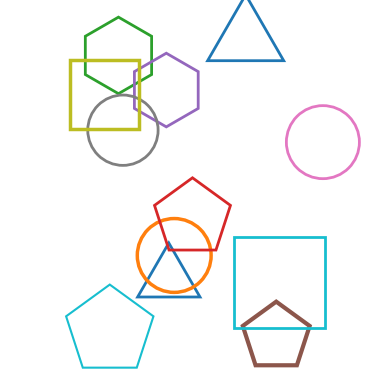[{"shape": "triangle", "thickness": 2, "radius": 0.47, "center": [0.438, 0.275]}, {"shape": "triangle", "thickness": 2, "radius": 0.57, "center": [0.638, 0.899]}, {"shape": "circle", "thickness": 2.5, "radius": 0.48, "center": [0.452, 0.336]}, {"shape": "hexagon", "thickness": 2, "radius": 0.5, "center": [0.308, 0.856]}, {"shape": "pentagon", "thickness": 2, "radius": 0.52, "center": [0.5, 0.434]}, {"shape": "hexagon", "thickness": 2, "radius": 0.48, "center": [0.432, 0.766]}, {"shape": "pentagon", "thickness": 3, "radius": 0.46, "center": [0.717, 0.125]}, {"shape": "circle", "thickness": 2, "radius": 0.47, "center": [0.839, 0.631]}, {"shape": "circle", "thickness": 2, "radius": 0.46, "center": [0.319, 0.662]}, {"shape": "square", "thickness": 2.5, "radius": 0.45, "center": [0.272, 0.754]}, {"shape": "pentagon", "thickness": 1.5, "radius": 0.6, "center": [0.285, 0.142]}, {"shape": "square", "thickness": 2, "radius": 0.59, "center": [0.727, 0.266]}]